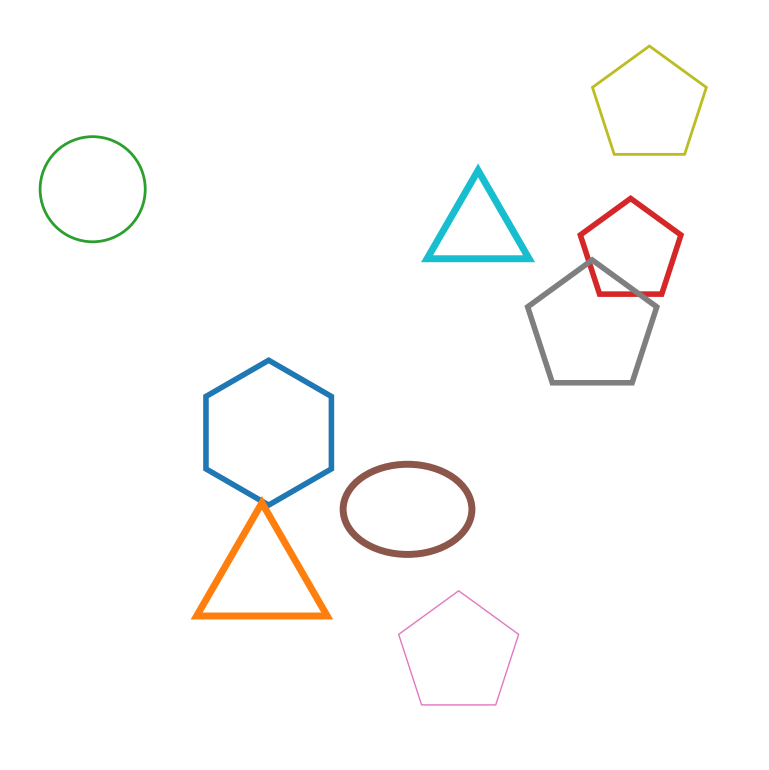[{"shape": "hexagon", "thickness": 2, "radius": 0.47, "center": [0.349, 0.438]}, {"shape": "triangle", "thickness": 2.5, "radius": 0.49, "center": [0.34, 0.249]}, {"shape": "circle", "thickness": 1, "radius": 0.34, "center": [0.12, 0.754]}, {"shape": "pentagon", "thickness": 2, "radius": 0.34, "center": [0.819, 0.674]}, {"shape": "oval", "thickness": 2.5, "radius": 0.42, "center": [0.529, 0.339]}, {"shape": "pentagon", "thickness": 0.5, "radius": 0.41, "center": [0.596, 0.151]}, {"shape": "pentagon", "thickness": 2, "radius": 0.44, "center": [0.769, 0.574]}, {"shape": "pentagon", "thickness": 1, "radius": 0.39, "center": [0.843, 0.862]}, {"shape": "triangle", "thickness": 2.5, "radius": 0.38, "center": [0.621, 0.702]}]